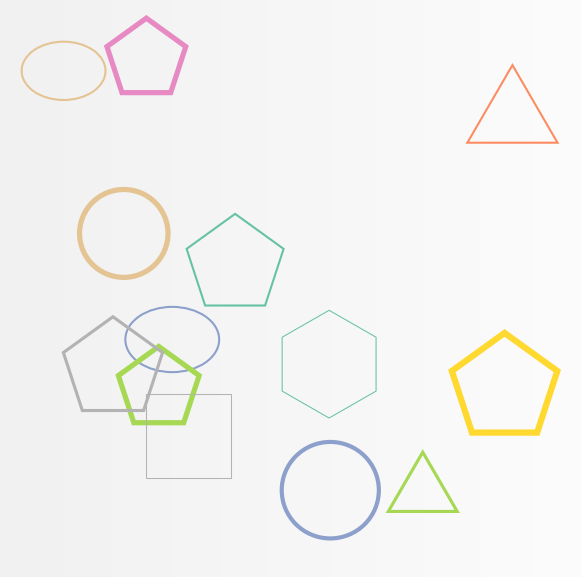[{"shape": "hexagon", "thickness": 0.5, "radius": 0.47, "center": [0.566, 0.369]}, {"shape": "pentagon", "thickness": 1, "radius": 0.44, "center": [0.404, 0.541]}, {"shape": "triangle", "thickness": 1, "radius": 0.45, "center": [0.882, 0.797]}, {"shape": "circle", "thickness": 2, "radius": 0.42, "center": [0.568, 0.15]}, {"shape": "oval", "thickness": 1, "radius": 0.4, "center": [0.296, 0.411]}, {"shape": "pentagon", "thickness": 2.5, "radius": 0.36, "center": [0.252, 0.896]}, {"shape": "pentagon", "thickness": 2.5, "radius": 0.37, "center": [0.273, 0.326]}, {"shape": "triangle", "thickness": 1.5, "radius": 0.34, "center": [0.727, 0.148]}, {"shape": "pentagon", "thickness": 3, "radius": 0.48, "center": [0.868, 0.327]}, {"shape": "circle", "thickness": 2.5, "radius": 0.38, "center": [0.213, 0.595]}, {"shape": "oval", "thickness": 1, "radius": 0.36, "center": [0.109, 0.876]}, {"shape": "square", "thickness": 0.5, "radius": 0.36, "center": [0.324, 0.244]}, {"shape": "pentagon", "thickness": 1.5, "radius": 0.45, "center": [0.194, 0.361]}]